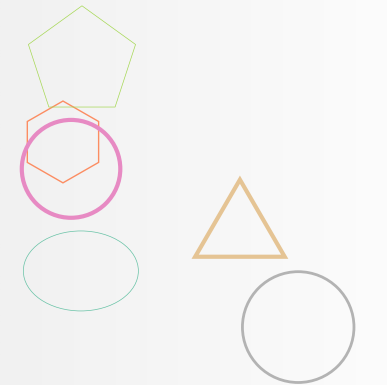[{"shape": "oval", "thickness": 0.5, "radius": 0.74, "center": [0.209, 0.296]}, {"shape": "hexagon", "thickness": 1, "radius": 0.53, "center": [0.162, 0.631]}, {"shape": "circle", "thickness": 3, "radius": 0.64, "center": [0.183, 0.561]}, {"shape": "pentagon", "thickness": 0.5, "radius": 0.73, "center": [0.212, 0.84]}, {"shape": "triangle", "thickness": 3, "radius": 0.67, "center": [0.619, 0.4]}, {"shape": "circle", "thickness": 2, "radius": 0.72, "center": [0.77, 0.15]}]